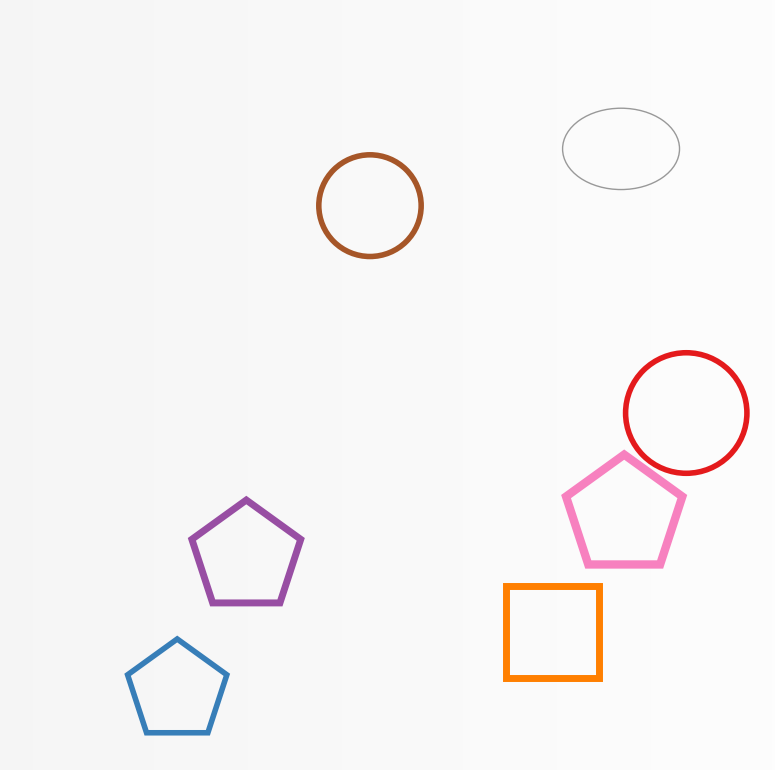[{"shape": "circle", "thickness": 2, "radius": 0.39, "center": [0.885, 0.464]}, {"shape": "pentagon", "thickness": 2, "radius": 0.34, "center": [0.229, 0.103]}, {"shape": "pentagon", "thickness": 2.5, "radius": 0.37, "center": [0.318, 0.277]}, {"shape": "square", "thickness": 2.5, "radius": 0.3, "center": [0.713, 0.179]}, {"shape": "circle", "thickness": 2, "radius": 0.33, "center": [0.477, 0.733]}, {"shape": "pentagon", "thickness": 3, "radius": 0.39, "center": [0.805, 0.331]}, {"shape": "oval", "thickness": 0.5, "radius": 0.38, "center": [0.801, 0.807]}]